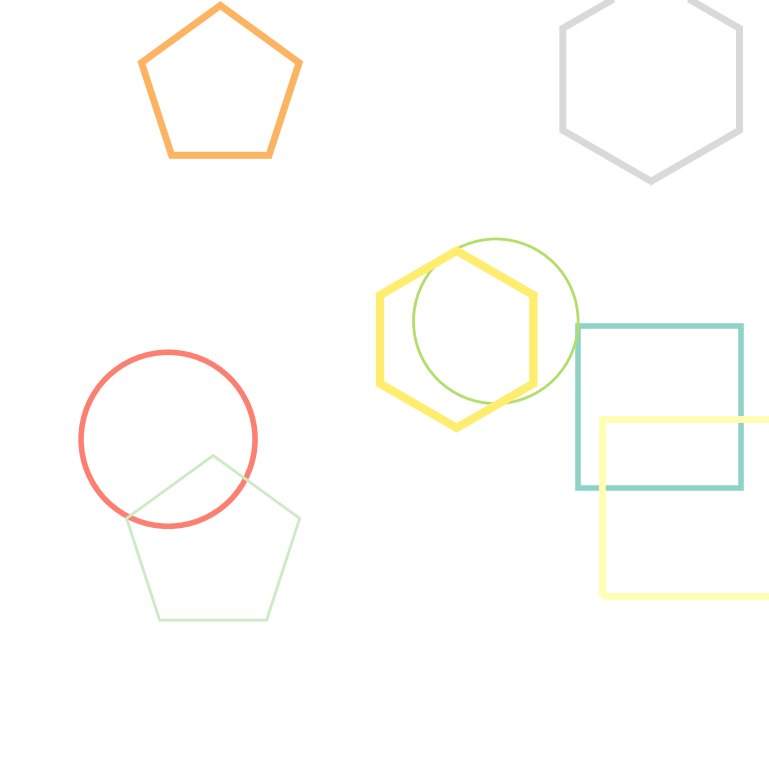[{"shape": "square", "thickness": 2, "radius": 0.53, "center": [0.856, 0.472]}, {"shape": "square", "thickness": 2.5, "radius": 0.57, "center": [0.897, 0.341]}, {"shape": "circle", "thickness": 2, "radius": 0.56, "center": [0.218, 0.43]}, {"shape": "pentagon", "thickness": 2.5, "radius": 0.54, "center": [0.286, 0.885]}, {"shape": "circle", "thickness": 1, "radius": 0.53, "center": [0.644, 0.583]}, {"shape": "hexagon", "thickness": 2.5, "radius": 0.66, "center": [0.846, 0.897]}, {"shape": "pentagon", "thickness": 1, "radius": 0.59, "center": [0.277, 0.29]}, {"shape": "hexagon", "thickness": 3, "radius": 0.57, "center": [0.593, 0.559]}]